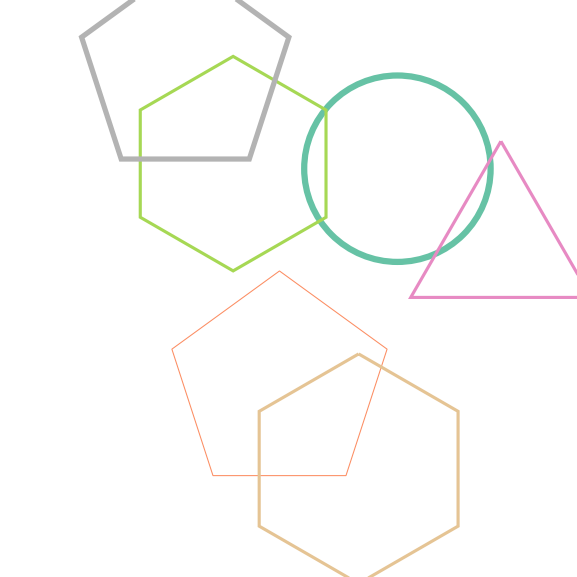[{"shape": "circle", "thickness": 3, "radius": 0.81, "center": [0.688, 0.707]}, {"shape": "pentagon", "thickness": 0.5, "radius": 0.98, "center": [0.484, 0.334]}, {"shape": "triangle", "thickness": 1.5, "radius": 0.9, "center": [0.867, 0.574]}, {"shape": "hexagon", "thickness": 1.5, "radius": 0.93, "center": [0.404, 0.716]}, {"shape": "hexagon", "thickness": 1.5, "radius": 0.99, "center": [0.621, 0.187]}, {"shape": "pentagon", "thickness": 2.5, "radius": 0.94, "center": [0.321, 0.876]}]